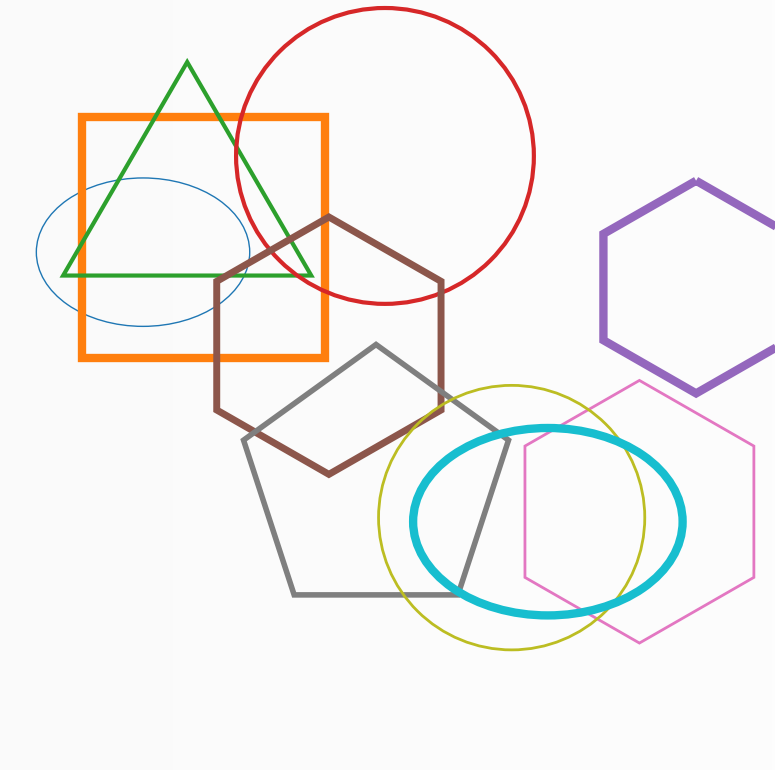[{"shape": "oval", "thickness": 0.5, "radius": 0.69, "center": [0.185, 0.673]}, {"shape": "square", "thickness": 3, "radius": 0.78, "center": [0.263, 0.692]}, {"shape": "triangle", "thickness": 1.5, "radius": 0.92, "center": [0.242, 0.735]}, {"shape": "circle", "thickness": 1.5, "radius": 0.96, "center": [0.497, 0.797]}, {"shape": "hexagon", "thickness": 3, "radius": 0.69, "center": [0.898, 0.627]}, {"shape": "hexagon", "thickness": 2.5, "radius": 0.84, "center": [0.424, 0.551]}, {"shape": "hexagon", "thickness": 1, "radius": 0.85, "center": [0.825, 0.335]}, {"shape": "pentagon", "thickness": 2, "radius": 0.9, "center": [0.485, 0.373]}, {"shape": "circle", "thickness": 1, "radius": 0.86, "center": [0.66, 0.328]}, {"shape": "oval", "thickness": 3, "radius": 0.87, "center": [0.707, 0.322]}]